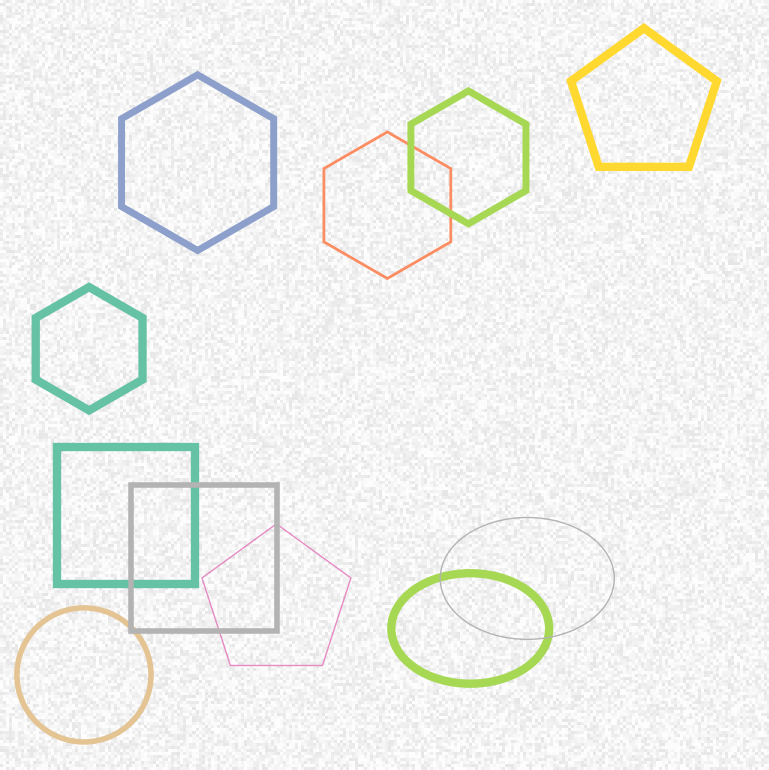[{"shape": "square", "thickness": 3, "radius": 0.45, "center": [0.164, 0.33]}, {"shape": "hexagon", "thickness": 3, "radius": 0.4, "center": [0.116, 0.547]}, {"shape": "hexagon", "thickness": 1, "radius": 0.48, "center": [0.503, 0.734]}, {"shape": "hexagon", "thickness": 2.5, "radius": 0.57, "center": [0.257, 0.789]}, {"shape": "pentagon", "thickness": 0.5, "radius": 0.51, "center": [0.359, 0.218]}, {"shape": "hexagon", "thickness": 2.5, "radius": 0.43, "center": [0.608, 0.796]}, {"shape": "oval", "thickness": 3, "radius": 0.51, "center": [0.611, 0.184]}, {"shape": "pentagon", "thickness": 3, "radius": 0.5, "center": [0.836, 0.864]}, {"shape": "circle", "thickness": 2, "radius": 0.44, "center": [0.109, 0.123]}, {"shape": "square", "thickness": 2, "radius": 0.47, "center": [0.264, 0.276]}, {"shape": "oval", "thickness": 0.5, "radius": 0.57, "center": [0.685, 0.249]}]